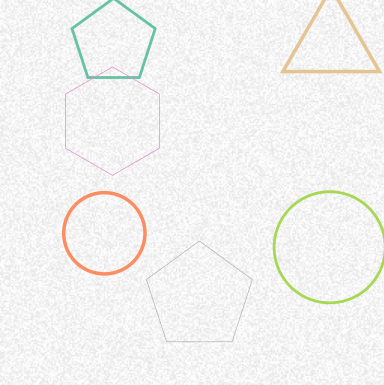[{"shape": "pentagon", "thickness": 2, "radius": 0.57, "center": [0.295, 0.891]}, {"shape": "circle", "thickness": 2.5, "radius": 0.53, "center": [0.271, 0.394]}, {"shape": "hexagon", "thickness": 0.5, "radius": 0.7, "center": [0.292, 0.685]}, {"shape": "circle", "thickness": 2, "radius": 0.72, "center": [0.856, 0.358]}, {"shape": "triangle", "thickness": 2.5, "radius": 0.72, "center": [0.86, 0.887]}, {"shape": "pentagon", "thickness": 0.5, "radius": 0.72, "center": [0.518, 0.229]}]